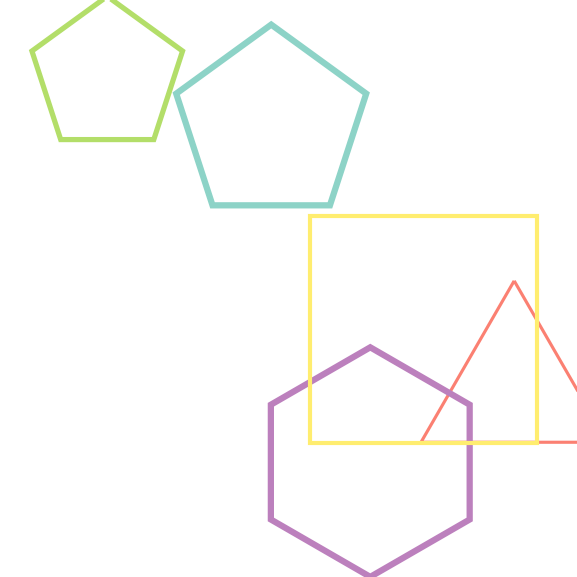[{"shape": "pentagon", "thickness": 3, "radius": 0.86, "center": [0.47, 0.784]}, {"shape": "triangle", "thickness": 1.5, "radius": 0.93, "center": [0.89, 0.326]}, {"shape": "pentagon", "thickness": 2.5, "radius": 0.69, "center": [0.186, 0.868]}, {"shape": "hexagon", "thickness": 3, "radius": 0.99, "center": [0.641, 0.199]}, {"shape": "square", "thickness": 2, "radius": 0.98, "center": [0.734, 0.429]}]